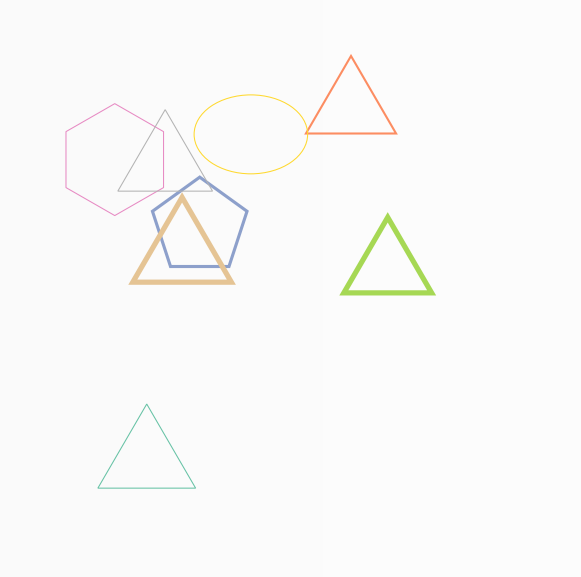[{"shape": "triangle", "thickness": 0.5, "radius": 0.49, "center": [0.252, 0.202]}, {"shape": "triangle", "thickness": 1, "radius": 0.45, "center": [0.604, 0.813]}, {"shape": "pentagon", "thickness": 1.5, "radius": 0.43, "center": [0.344, 0.607]}, {"shape": "hexagon", "thickness": 0.5, "radius": 0.48, "center": [0.197, 0.723]}, {"shape": "triangle", "thickness": 2.5, "radius": 0.44, "center": [0.667, 0.536]}, {"shape": "oval", "thickness": 0.5, "radius": 0.49, "center": [0.432, 0.766]}, {"shape": "triangle", "thickness": 2.5, "radius": 0.49, "center": [0.313, 0.559]}, {"shape": "triangle", "thickness": 0.5, "radius": 0.47, "center": [0.284, 0.715]}]